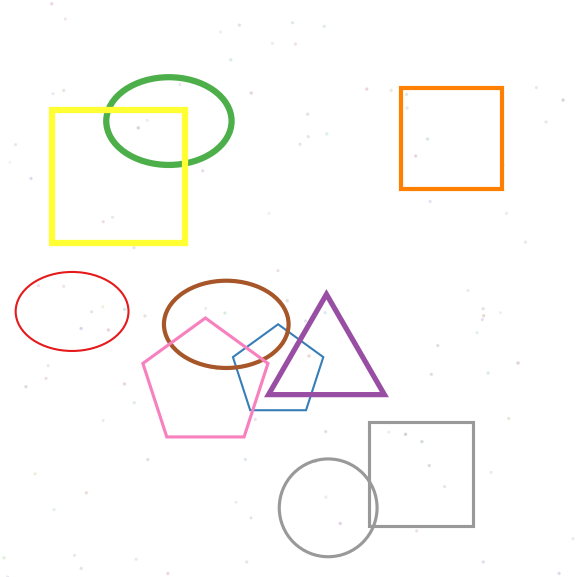[{"shape": "oval", "thickness": 1, "radius": 0.49, "center": [0.125, 0.46]}, {"shape": "pentagon", "thickness": 1, "radius": 0.41, "center": [0.482, 0.355]}, {"shape": "oval", "thickness": 3, "radius": 0.54, "center": [0.293, 0.789]}, {"shape": "triangle", "thickness": 2.5, "radius": 0.58, "center": [0.565, 0.374]}, {"shape": "square", "thickness": 2, "radius": 0.44, "center": [0.781, 0.76]}, {"shape": "square", "thickness": 3, "radius": 0.58, "center": [0.205, 0.694]}, {"shape": "oval", "thickness": 2, "radius": 0.54, "center": [0.392, 0.438]}, {"shape": "pentagon", "thickness": 1.5, "radius": 0.57, "center": [0.356, 0.335]}, {"shape": "circle", "thickness": 1.5, "radius": 0.42, "center": [0.568, 0.12]}, {"shape": "square", "thickness": 1.5, "radius": 0.45, "center": [0.729, 0.179]}]